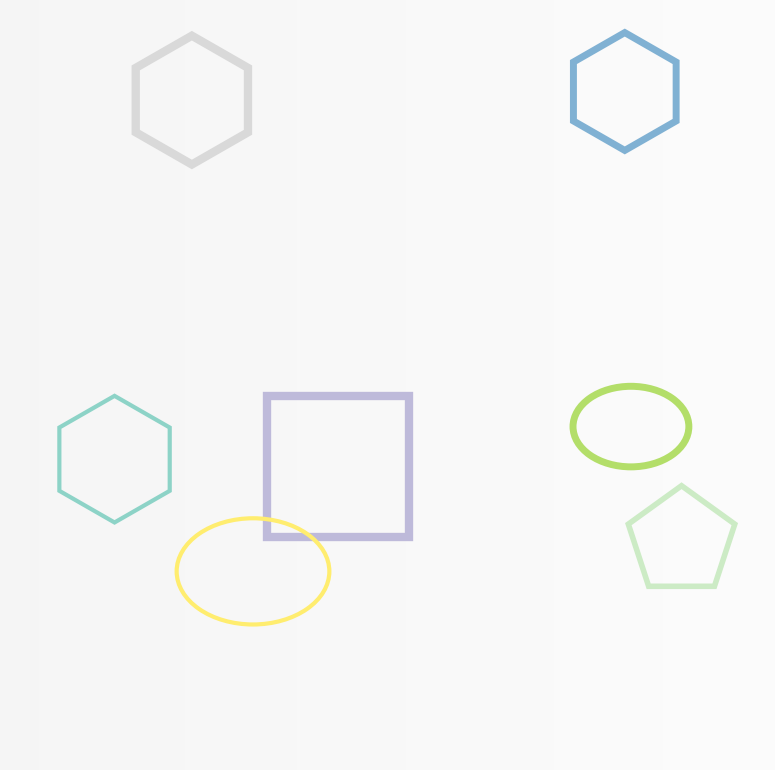[{"shape": "hexagon", "thickness": 1.5, "radius": 0.41, "center": [0.148, 0.404]}, {"shape": "square", "thickness": 3, "radius": 0.46, "center": [0.436, 0.394]}, {"shape": "hexagon", "thickness": 2.5, "radius": 0.38, "center": [0.806, 0.881]}, {"shape": "oval", "thickness": 2.5, "radius": 0.37, "center": [0.814, 0.446]}, {"shape": "hexagon", "thickness": 3, "radius": 0.42, "center": [0.248, 0.87]}, {"shape": "pentagon", "thickness": 2, "radius": 0.36, "center": [0.879, 0.297]}, {"shape": "oval", "thickness": 1.5, "radius": 0.49, "center": [0.326, 0.258]}]